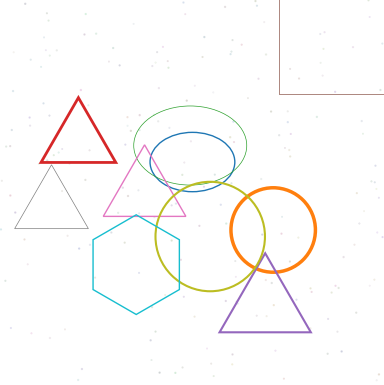[{"shape": "oval", "thickness": 1, "radius": 0.55, "center": [0.5, 0.579]}, {"shape": "circle", "thickness": 2.5, "radius": 0.55, "center": [0.71, 0.403]}, {"shape": "oval", "thickness": 0.5, "radius": 0.73, "center": [0.494, 0.622]}, {"shape": "triangle", "thickness": 2, "radius": 0.56, "center": [0.204, 0.634]}, {"shape": "triangle", "thickness": 1.5, "radius": 0.68, "center": [0.689, 0.205]}, {"shape": "square", "thickness": 0.5, "radius": 0.69, "center": [0.862, 0.895]}, {"shape": "triangle", "thickness": 1, "radius": 0.62, "center": [0.376, 0.5]}, {"shape": "triangle", "thickness": 0.5, "radius": 0.55, "center": [0.134, 0.461]}, {"shape": "circle", "thickness": 1.5, "radius": 0.71, "center": [0.546, 0.386]}, {"shape": "hexagon", "thickness": 1, "radius": 0.65, "center": [0.354, 0.313]}]